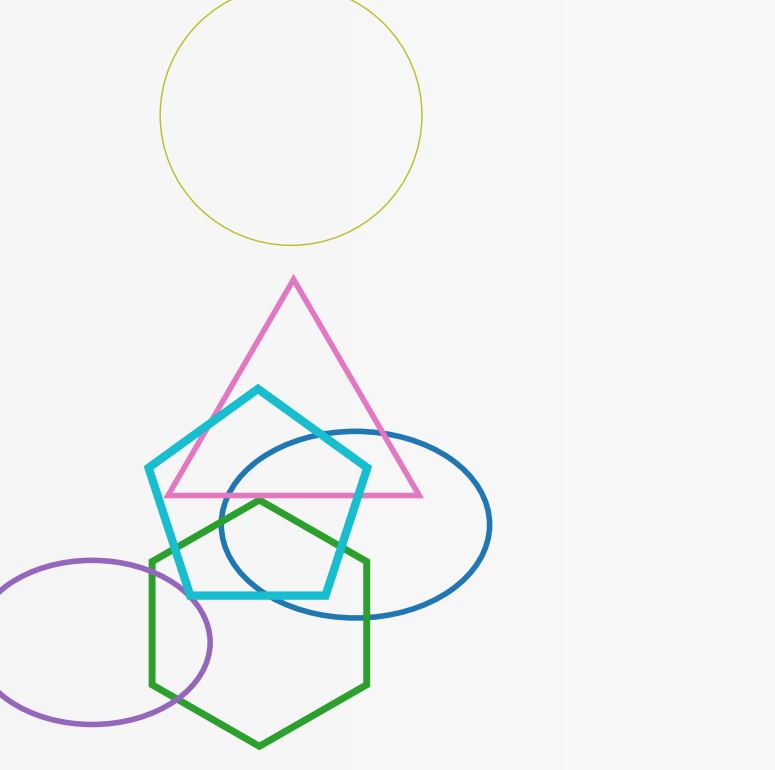[{"shape": "oval", "thickness": 2, "radius": 0.87, "center": [0.459, 0.319]}, {"shape": "hexagon", "thickness": 2.5, "radius": 0.8, "center": [0.335, 0.191]}, {"shape": "oval", "thickness": 2, "radius": 0.76, "center": [0.119, 0.166]}, {"shape": "triangle", "thickness": 2, "radius": 0.94, "center": [0.379, 0.45]}, {"shape": "circle", "thickness": 0.5, "radius": 0.84, "center": [0.376, 0.85]}, {"shape": "pentagon", "thickness": 3, "radius": 0.74, "center": [0.333, 0.347]}]